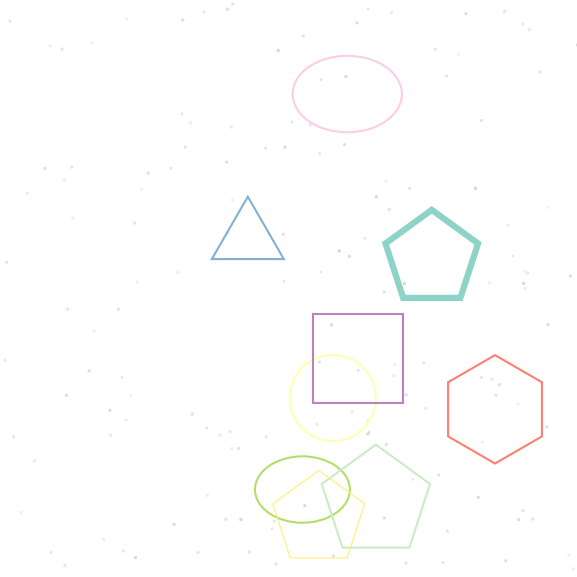[{"shape": "pentagon", "thickness": 3, "radius": 0.42, "center": [0.748, 0.551]}, {"shape": "circle", "thickness": 1, "radius": 0.37, "center": [0.576, 0.31]}, {"shape": "hexagon", "thickness": 1, "radius": 0.47, "center": [0.857, 0.29]}, {"shape": "triangle", "thickness": 1, "radius": 0.36, "center": [0.429, 0.587]}, {"shape": "oval", "thickness": 1, "radius": 0.41, "center": [0.524, 0.151]}, {"shape": "oval", "thickness": 1, "radius": 0.47, "center": [0.601, 0.836]}, {"shape": "square", "thickness": 1, "radius": 0.39, "center": [0.62, 0.378]}, {"shape": "pentagon", "thickness": 1, "radius": 0.49, "center": [0.651, 0.131]}, {"shape": "pentagon", "thickness": 0.5, "radius": 0.42, "center": [0.552, 0.101]}]